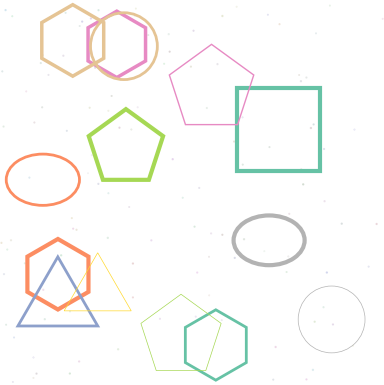[{"shape": "hexagon", "thickness": 2, "radius": 0.46, "center": [0.561, 0.104]}, {"shape": "square", "thickness": 3, "radius": 0.54, "center": [0.723, 0.664]}, {"shape": "oval", "thickness": 2, "radius": 0.48, "center": [0.111, 0.533]}, {"shape": "hexagon", "thickness": 3, "radius": 0.46, "center": [0.15, 0.288]}, {"shape": "triangle", "thickness": 2, "radius": 0.6, "center": [0.15, 0.213]}, {"shape": "hexagon", "thickness": 2.5, "radius": 0.43, "center": [0.303, 0.885]}, {"shape": "pentagon", "thickness": 1, "radius": 0.58, "center": [0.549, 0.77]}, {"shape": "pentagon", "thickness": 3, "radius": 0.51, "center": [0.327, 0.615]}, {"shape": "pentagon", "thickness": 0.5, "radius": 0.55, "center": [0.47, 0.126]}, {"shape": "triangle", "thickness": 0.5, "radius": 0.5, "center": [0.254, 0.243]}, {"shape": "hexagon", "thickness": 2.5, "radius": 0.46, "center": [0.189, 0.895]}, {"shape": "circle", "thickness": 2, "radius": 0.43, "center": [0.322, 0.88]}, {"shape": "oval", "thickness": 3, "radius": 0.46, "center": [0.699, 0.376]}, {"shape": "circle", "thickness": 0.5, "radius": 0.43, "center": [0.861, 0.17]}]